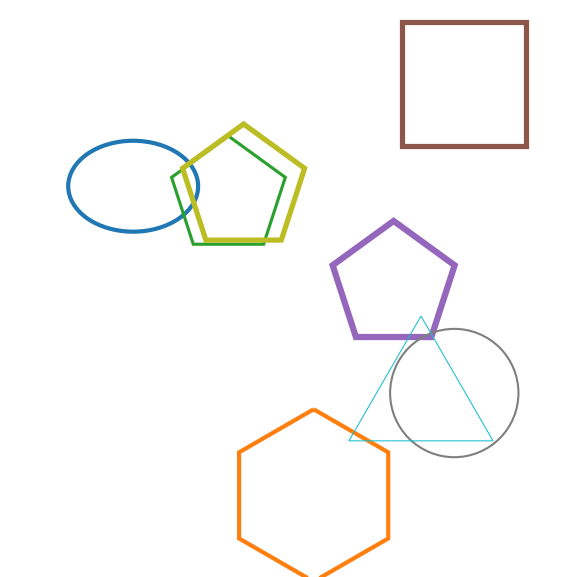[{"shape": "oval", "thickness": 2, "radius": 0.56, "center": [0.231, 0.677]}, {"shape": "hexagon", "thickness": 2, "radius": 0.75, "center": [0.543, 0.141]}, {"shape": "pentagon", "thickness": 1.5, "radius": 0.52, "center": [0.396, 0.66]}, {"shape": "pentagon", "thickness": 3, "radius": 0.56, "center": [0.682, 0.505]}, {"shape": "square", "thickness": 2.5, "radius": 0.54, "center": [0.803, 0.854]}, {"shape": "circle", "thickness": 1, "radius": 0.56, "center": [0.787, 0.319]}, {"shape": "pentagon", "thickness": 2.5, "radius": 0.56, "center": [0.422, 0.673]}, {"shape": "triangle", "thickness": 0.5, "radius": 0.72, "center": [0.729, 0.308]}]